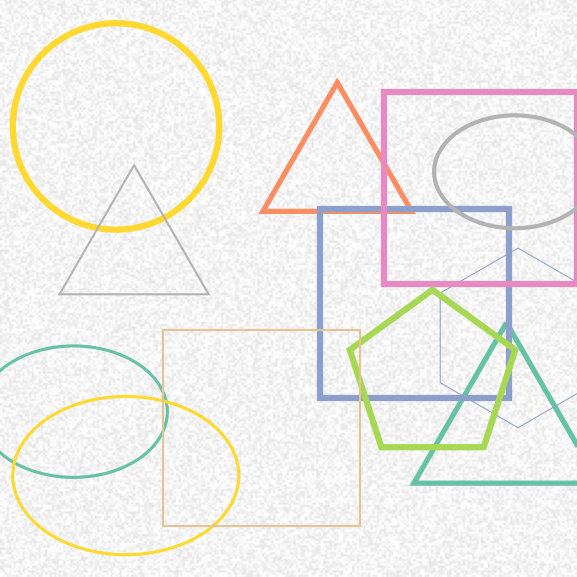[{"shape": "oval", "thickness": 1.5, "radius": 0.81, "center": [0.127, 0.286]}, {"shape": "triangle", "thickness": 2.5, "radius": 0.93, "center": [0.877, 0.255]}, {"shape": "triangle", "thickness": 2.5, "radius": 0.74, "center": [0.584, 0.707]}, {"shape": "hexagon", "thickness": 0.5, "radius": 0.78, "center": [0.897, 0.414]}, {"shape": "square", "thickness": 3, "radius": 0.82, "center": [0.718, 0.474]}, {"shape": "square", "thickness": 3, "radius": 0.83, "center": [0.832, 0.674]}, {"shape": "pentagon", "thickness": 3, "radius": 0.75, "center": [0.749, 0.347]}, {"shape": "oval", "thickness": 1.5, "radius": 0.98, "center": [0.218, 0.176]}, {"shape": "circle", "thickness": 3, "radius": 0.89, "center": [0.201, 0.78]}, {"shape": "square", "thickness": 1, "radius": 0.85, "center": [0.453, 0.258]}, {"shape": "triangle", "thickness": 1, "radius": 0.75, "center": [0.232, 0.564]}, {"shape": "oval", "thickness": 2, "radius": 0.7, "center": [0.891, 0.702]}]